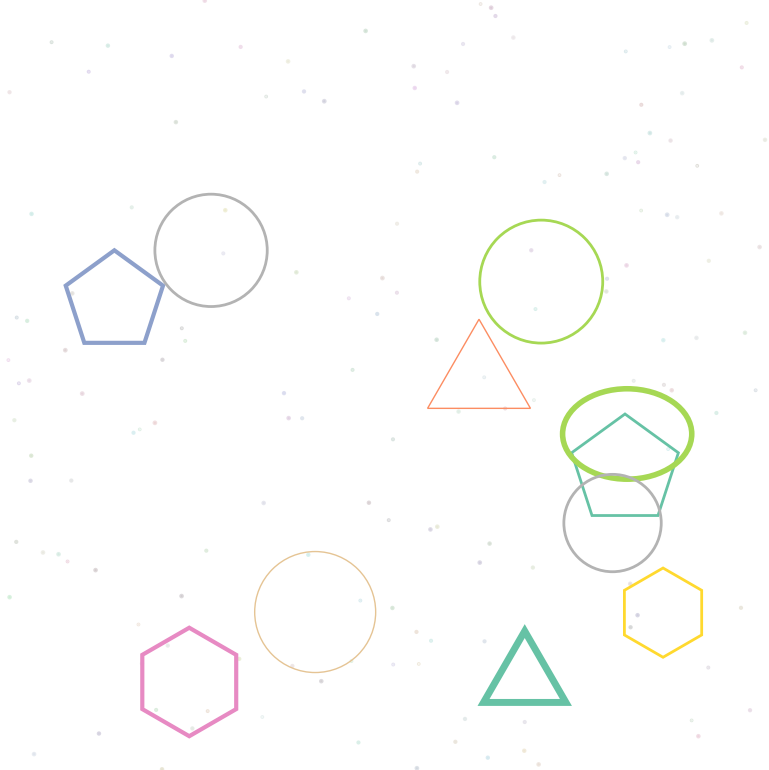[{"shape": "triangle", "thickness": 2.5, "radius": 0.31, "center": [0.681, 0.119]}, {"shape": "pentagon", "thickness": 1, "radius": 0.36, "center": [0.812, 0.389]}, {"shape": "triangle", "thickness": 0.5, "radius": 0.39, "center": [0.622, 0.508]}, {"shape": "pentagon", "thickness": 1.5, "radius": 0.33, "center": [0.149, 0.608]}, {"shape": "hexagon", "thickness": 1.5, "radius": 0.35, "center": [0.246, 0.114]}, {"shape": "circle", "thickness": 1, "radius": 0.4, "center": [0.703, 0.634]}, {"shape": "oval", "thickness": 2, "radius": 0.42, "center": [0.815, 0.436]}, {"shape": "hexagon", "thickness": 1, "radius": 0.29, "center": [0.861, 0.204]}, {"shape": "circle", "thickness": 0.5, "radius": 0.39, "center": [0.409, 0.205]}, {"shape": "circle", "thickness": 1, "radius": 0.32, "center": [0.796, 0.321]}, {"shape": "circle", "thickness": 1, "radius": 0.36, "center": [0.274, 0.675]}]